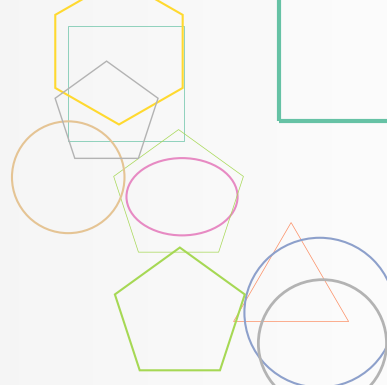[{"shape": "square", "thickness": 3, "radius": 0.84, "center": [0.889, 0.855]}, {"shape": "square", "thickness": 0.5, "radius": 0.75, "center": [0.324, 0.784]}, {"shape": "triangle", "thickness": 0.5, "radius": 0.86, "center": [0.751, 0.251]}, {"shape": "circle", "thickness": 1.5, "radius": 0.97, "center": [0.825, 0.188]}, {"shape": "oval", "thickness": 1.5, "radius": 0.72, "center": [0.47, 0.489]}, {"shape": "pentagon", "thickness": 0.5, "radius": 0.88, "center": [0.461, 0.487]}, {"shape": "pentagon", "thickness": 1.5, "radius": 0.88, "center": [0.464, 0.181]}, {"shape": "hexagon", "thickness": 1.5, "radius": 0.95, "center": [0.307, 0.866]}, {"shape": "circle", "thickness": 1.5, "radius": 0.73, "center": [0.176, 0.54]}, {"shape": "circle", "thickness": 2, "radius": 0.83, "center": [0.832, 0.108]}, {"shape": "pentagon", "thickness": 1, "radius": 0.7, "center": [0.275, 0.702]}]